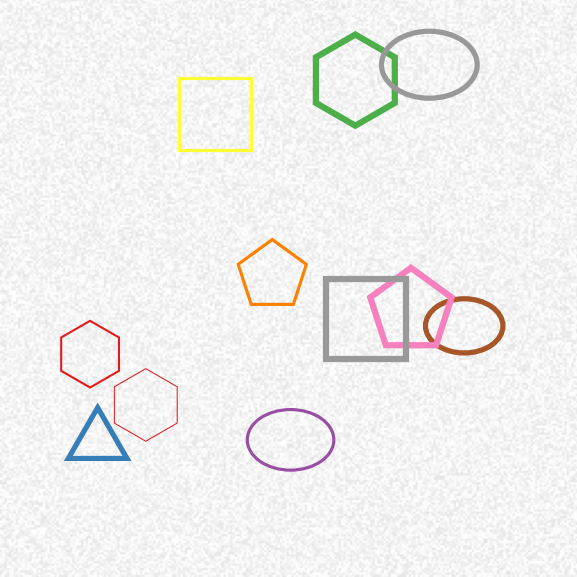[{"shape": "hexagon", "thickness": 0.5, "radius": 0.31, "center": [0.252, 0.298]}, {"shape": "hexagon", "thickness": 1, "radius": 0.29, "center": [0.156, 0.386]}, {"shape": "triangle", "thickness": 2.5, "radius": 0.29, "center": [0.169, 0.235]}, {"shape": "hexagon", "thickness": 3, "radius": 0.39, "center": [0.615, 0.86]}, {"shape": "oval", "thickness": 1.5, "radius": 0.37, "center": [0.503, 0.238]}, {"shape": "pentagon", "thickness": 1.5, "radius": 0.31, "center": [0.472, 0.522]}, {"shape": "square", "thickness": 1.5, "radius": 0.31, "center": [0.372, 0.802]}, {"shape": "oval", "thickness": 2.5, "radius": 0.34, "center": [0.804, 0.435]}, {"shape": "pentagon", "thickness": 3, "radius": 0.37, "center": [0.712, 0.461]}, {"shape": "oval", "thickness": 2.5, "radius": 0.41, "center": [0.743, 0.887]}, {"shape": "square", "thickness": 3, "radius": 0.35, "center": [0.634, 0.446]}]